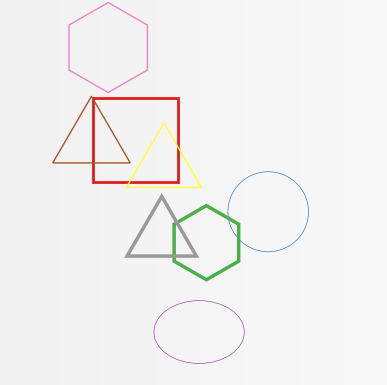[{"shape": "square", "thickness": 2, "radius": 0.55, "center": [0.349, 0.637]}, {"shape": "circle", "thickness": 0.5, "radius": 0.52, "center": [0.692, 0.45]}, {"shape": "hexagon", "thickness": 2.5, "radius": 0.48, "center": [0.533, 0.37]}, {"shape": "oval", "thickness": 0.5, "radius": 0.58, "center": [0.514, 0.138]}, {"shape": "triangle", "thickness": 1, "radius": 0.56, "center": [0.423, 0.569]}, {"shape": "triangle", "thickness": 1, "radius": 0.58, "center": [0.236, 0.635]}, {"shape": "hexagon", "thickness": 1, "radius": 0.58, "center": [0.279, 0.877]}, {"shape": "triangle", "thickness": 2.5, "radius": 0.52, "center": [0.417, 0.386]}]